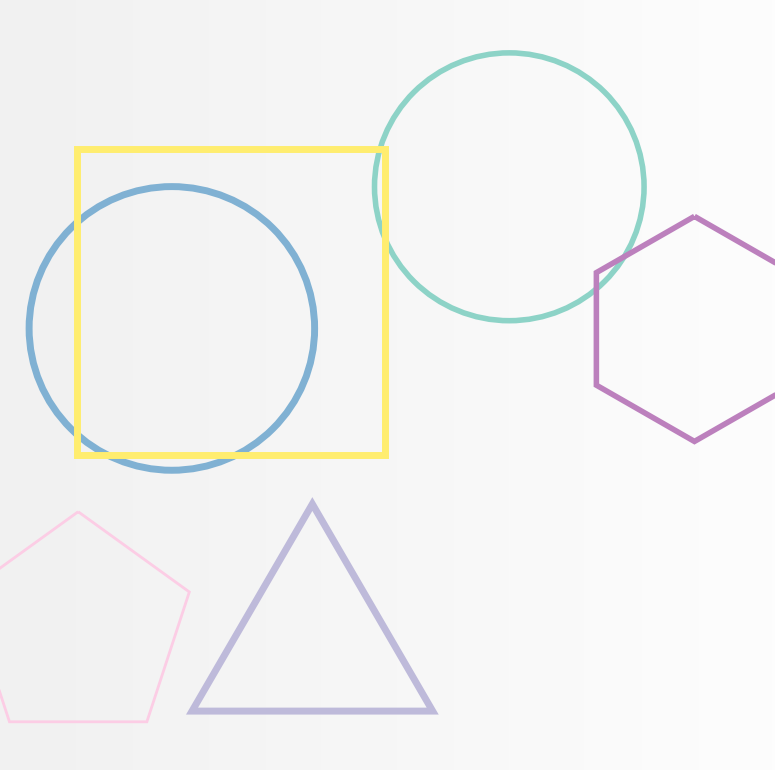[{"shape": "circle", "thickness": 2, "radius": 0.87, "center": [0.657, 0.757]}, {"shape": "triangle", "thickness": 2.5, "radius": 0.9, "center": [0.403, 0.166]}, {"shape": "circle", "thickness": 2.5, "radius": 0.92, "center": [0.222, 0.573]}, {"shape": "pentagon", "thickness": 1, "radius": 0.75, "center": [0.101, 0.185]}, {"shape": "hexagon", "thickness": 2, "radius": 0.73, "center": [0.896, 0.573]}, {"shape": "square", "thickness": 2.5, "radius": 0.99, "center": [0.298, 0.608]}]